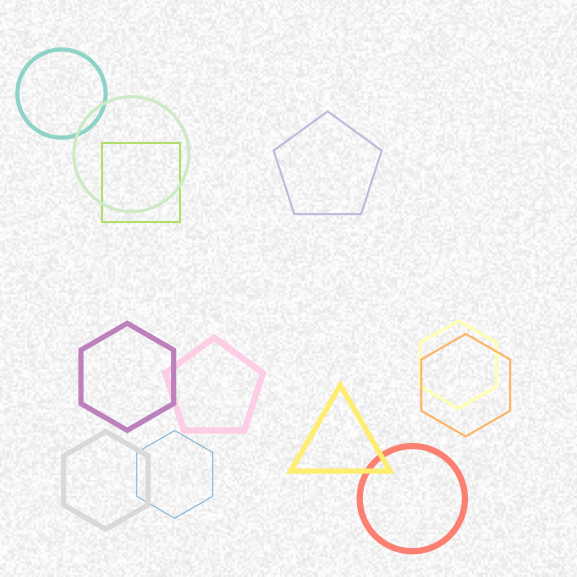[{"shape": "circle", "thickness": 2, "radius": 0.38, "center": [0.107, 0.837]}, {"shape": "hexagon", "thickness": 1.5, "radius": 0.38, "center": [0.794, 0.368]}, {"shape": "pentagon", "thickness": 1, "radius": 0.49, "center": [0.567, 0.708]}, {"shape": "circle", "thickness": 3, "radius": 0.46, "center": [0.714, 0.136]}, {"shape": "hexagon", "thickness": 0.5, "radius": 0.38, "center": [0.303, 0.178]}, {"shape": "hexagon", "thickness": 1, "radius": 0.44, "center": [0.806, 0.332]}, {"shape": "square", "thickness": 1, "radius": 0.34, "center": [0.244, 0.683]}, {"shape": "pentagon", "thickness": 3, "radius": 0.44, "center": [0.371, 0.326]}, {"shape": "hexagon", "thickness": 2.5, "radius": 0.42, "center": [0.183, 0.167]}, {"shape": "hexagon", "thickness": 2.5, "radius": 0.46, "center": [0.22, 0.347]}, {"shape": "circle", "thickness": 1.5, "radius": 0.5, "center": [0.228, 0.732]}, {"shape": "triangle", "thickness": 2.5, "radius": 0.5, "center": [0.589, 0.233]}]